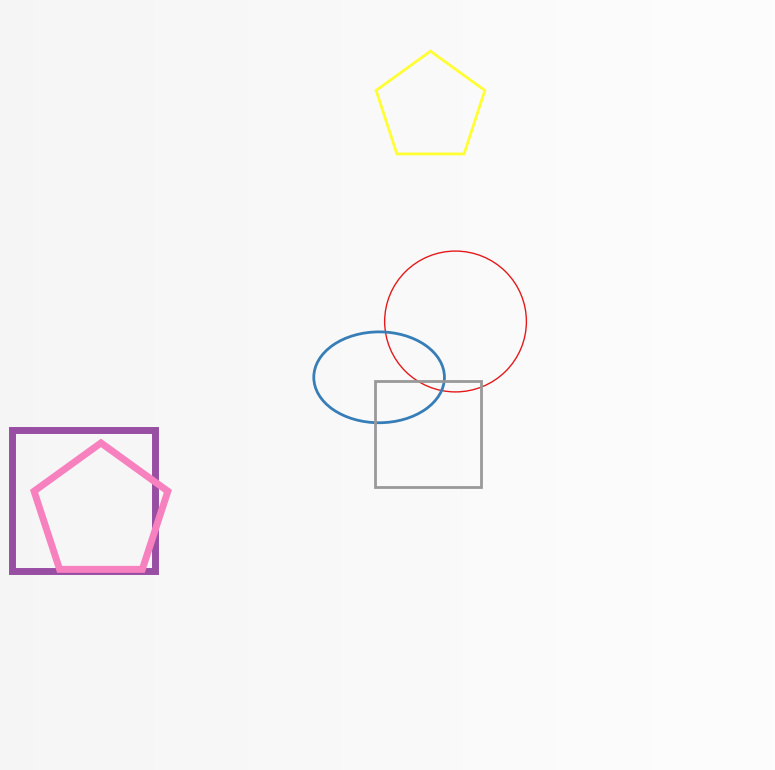[{"shape": "circle", "thickness": 0.5, "radius": 0.46, "center": [0.588, 0.582]}, {"shape": "oval", "thickness": 1, "radius": 0.42, "center": [0.489, 0.51]}, {"shape": "square", "thickness": 2.5, "radius": 0.46, "center": [0.108, 0.35]}, {"shape": "pentagon", "thickness": 1, "radius": 0.37, "center": [0.555, 0.86]}, {"shape": "pentagon", "thickness": 2.5, "radius": 0.45, "center": [0.13, 0.334]}, {"shape": "square", "thickness": 1, "radius": 0.34, "center": [0.552, 0.436]}]